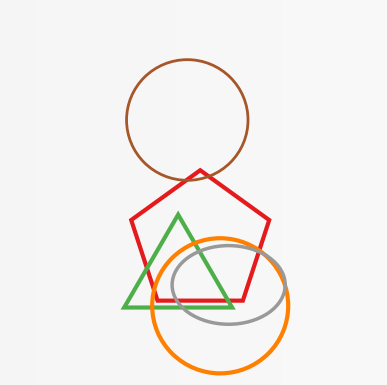[{"shape": "pentagon", "thickness": 3, "radius": 0.94, "center": [0.517, 0.371]}, {"shape": "triangle", "thickness": 3, "radius": 0.8, "center": [0.46, 0.282]}, {"shape": "circle", "thickness": 3, "radius": 0.88, "center": [0.568, 0.206]}, {"shape": "circle", "thickness": 2, "radius": 0.78, "center": [0.483, 0.688]}, {"shape": "oval", "thickness": 2.5, "radius": 0.73, "center": [0.59, 0.26]}]